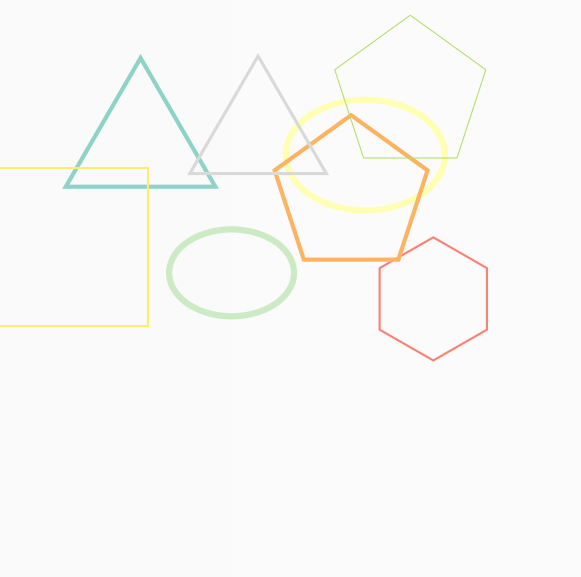[{"shape": "triangle", "thickness": 2, "radius": 0.74, "center": [0.242, 0.75]}, {"shape": "oval", "thickness": 3, "radius": 0.68, "center": [0.628, 0.731]}, {"shape": "hexagon", "thickness": 1, "radius": 0.53, "center": [0.745, 0.482]}, {"shape": "pentagon", "thickness": 2, "radius": 0.69, "center": [0.604, 0.661]}, {"shape": "pentagon", "thickness": 0.5, "radius": 0.68, "center": [0.706, 0.836]}, {"shape": "triangle", "thickness": 1.5, "radius": 0.68, "center": [0.444, 0.766]}, {"shape": "oval", "thickness": 3, "radius": 0.54, "center": [0.398, 0.527]}, {"shape": "square", "thickness": 1, "radius": 0.68, "center": [0.118, 0.572]}]